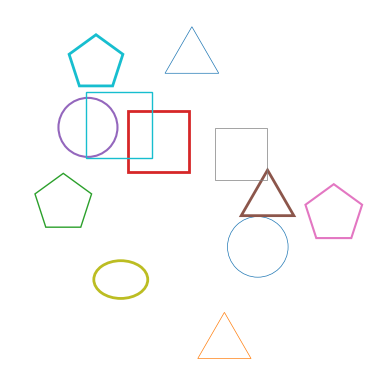[{"shape": "triangle", "thickness": 0.5, "radius": 0.4, "center": [0.498, 0.85]}, {"shape": "circle", "thickness": 0.5, "radius": 0.39, "center": [0.67, 0.359]}, {"shape": "triangle", "thickness": 0.5, "radius": 0.4, "center": [0.583, 0.109]}, {"shape": "pentagon", "thickness": 1, "radius": 0.39, "center": [0.164, 0.472]}, {"shape": "square", "thickness": 2, "radius": 0.39, "center": [0.411, 0.633]}, {"shape": "circle", "thickness": 1.5, "radius": 0.38, "center": [0.228, 0.669]}, {"shape": "triangle", "thickness": 2, "radius": 0.39, "center": [0.695, 0.479]}, {"shape": "pentagon", "thickness": 1.5, "radius": 0.39, "center": [0.867, 0.444]}, {"shape": "square", "thickness": 0.5, "radius": 0.34, "center": [0.626, 0.601]}, {"shape": "oval", "thickness": 2, "radius": 0.35, "center": [0.314, 0.274]}, {"shape": "square", "thickness": 1, "radius": 0.43, "center": [0.309, 0.676]}, {"shape": "pentagon", "thickness": 2, "radius": 0.37, "center": [0.249, 0.836]}]